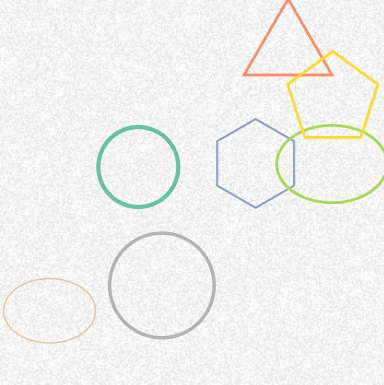[{"shape": "circle", "thickness": 3, "radius": 0.52, "center": [0.359, 0.566]}, {"shape": "triangle", "thickness": 2, "radius": 0.66, "center": [0.748, 0.871]}, {"shape": "hexagon", "thickness": 1.5, "radius": 0.58, "center": [0.664, 0.576]}, {"shape": "oval", "thickness": 2, "radius": 0.72, "center": [0.862, 0.574]}, {"shape": "pentagon", "thickness": 2, "radius": 0.62, "center": [0.864, 0.743]}, {"shape": "oval", "thickness": 1, "radius": 0.6, "center": [0.129, 0.193]}, {"shape": "circle", "thickness": 2.5, "radius": 0.68, "center": [0.42, 0.259]}]